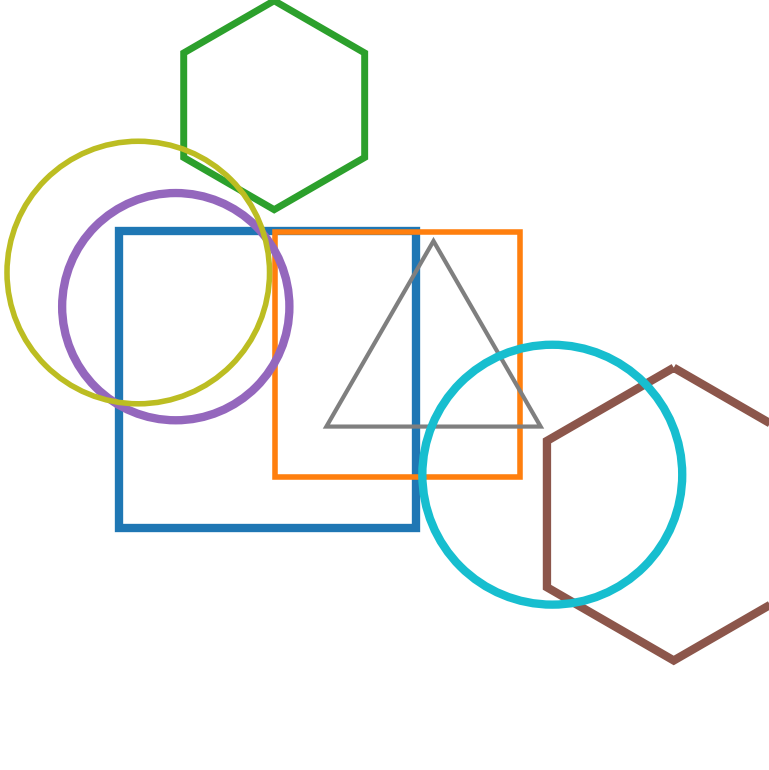[{"shape": "square", "thickness": 3, "radius": 0.96, "center": [0.348, 0.507]}, {"shape": "square", "thickness": 2, "radius": 0.8, "center": [0.516, 0.54]}, {"shape": "hexagon", "thickness": 2.5, "radius": 0.68, "center": [0.356, 0.863]}, {"shape": "circle", "thickness": 3, "radius": 0.74, "center": [0.228, 0.602]}, {"shape": "hexagon", "thickness": 3, "radius": 0.95, "center": [0.875, 0.332]}, {"shape": "triangle", "thickness": 1.5, "radius": 0.8, "center": [0.563, 0.526]}, {"shape": "circle", "thickness": 2, "radius": 0.85, "center": [0.18, 0.646]}, {"shape": "circle", "thickness": 3, "radius": 0.84, "center": [0.717, 0.384]}]